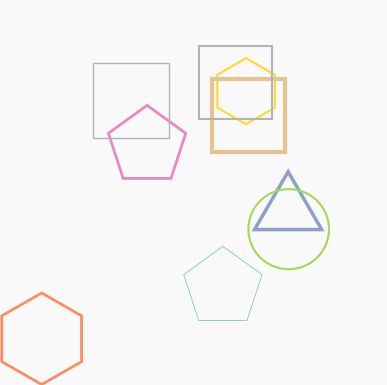[{"shape": "pentagon", "thickness": 0.5, "radius": 0.53, "center": [0.575, 0.254]}, {"shape": "hexagon", "thickness": 2, "radius": 0.59, "center": [0.108, 0.12]}, {"shape": "triangle", "thickness": 2.5, "radius": 0.5, "center": [0.744, 0.454]}, {"shape": "pentagon", "thickness": 2, "radius": 0.52, "center": [0.38, 0.621]}, {"shape": "circle", "thickness": 1.5, "radius": 0.52, "center": [0.745, 0.405]}, {"shape": "hexagon", "thickness": 1.5, "radius": 0.43, "center": [0.635, 0.763]}, {"shape": "square", "thickness": 3, "radius": 0.47, "center": [0.642, 0.7]}, {"shape": "square", "thickness": 1.5, "radius": 0.47, "center": [0.608, 0.785]}, {"shape": "square", "thickness": 1, "radius": 0.49, "center": [0.338, 0.74]}]